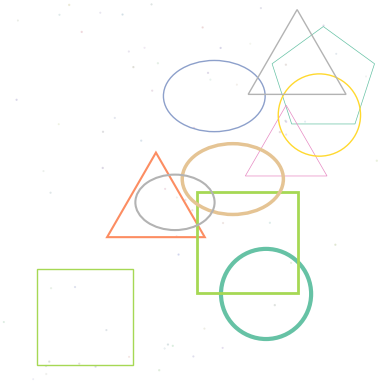[{"shape": "circle", "thickness": 3, "radius": 0.59, "center": [0.691, 0.236]}, {"shape": "pentagon", "thickness": 0.5, "radius": 0.7, "center": [0.84, 0.791]}, {"shape": "triangle", "thickness": 1.5, "radius": 0.73, "center": [0.405, 0.457]}, {"shape": "oval", "thickness": 1, "radius": 0.66, "center": [0.557, 0.751]}, {"shape": "triangle", "thickness": 0.5, "radius": 0.61, "center": [0.743, 0.604]}, {"shape": "square", "thickness": 2, "radius": 0.66, "center": [0.643, 0.369]}, {"shape": "square", "thickness": 1, "radius": 0.63, "center": [0.22, 0.177]}, {"shape": "circle", "thickness": 1, "radius": 0.53, "center": [0.83, 0.701]}, {"shape": "oval", "thickness": 2.5, "radius": 0.66, "center": [0.605, 0.535]}, {"shape": "oval", "thickness": 1.5, "radius": 0.51, "center": [0.454, 0.474]}, {"shape": "triangle", "thickness": 1, "radius": 0.73, "center": [0.772, 0.828]}]